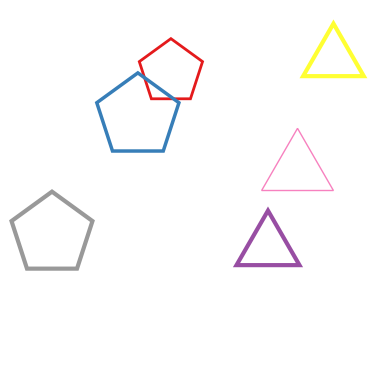[{"shape": "pentagon", "thickness": 2, "radius": 0.43, "center": [0.444, 0.813]}, {"shape": "pentagon", "thickness": 2.5, "radius": 0.56, "center": [0.358, 0.698]}, {"shape": "triangle", "thickness": 3, "radius": 0.47, "center": [0.696, 0.359]}, {"shape": "triangle", "thickness": 3, "radius": 0.45, "center": [0.866, 0.848]}, {"shape": "triangle", "thickness": 1, "radius": 0.54, "center": [0.773, 0.559]}, {"shape": "pentagon", "thickness": 3, "radius": 0.55, "center": [0.135, 0.392]}]